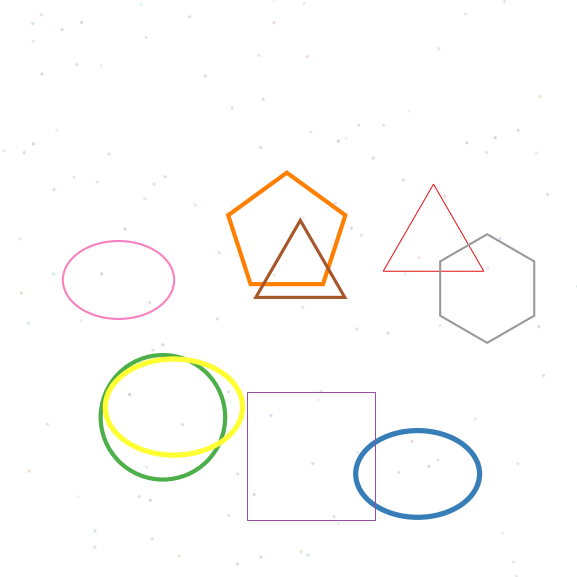[{"shape": "triangle", "thickness": 0.5, "radius": 0.5, "center": [0.751, 0.58]}, {"shape": "oval", "thickness": 2.5, "radius": 0.54, "center": [0.723, 0.178]}, {"shape": "circle", "thickness": 2, "radius": 0.54, "center": [0.282, 0.277]}, {"shape": "square", "thickness": 0.5, "radius": 0.56, "center": [0.538, 0.209]}, {"shape": "pentagon", "thickness": 2, "radius": 0.53, "center": [0.497, 0.593]}, {"shape": "oval", "thickness": 2.5, "radius": 0.59, "center": [0.301, 0.294]}, {"shape": "triangle", "thickness": 1.5, "radius": 0.44, "center": [0.52, 0.529]}, {"shape": "oval", "thickness": 1, "radius": 0.48, "center": [0.205, 0.514]}, {"shape": "hexagon", "thickness": 1, "radius": 0.47, "center": [0.844, 0.499]}]